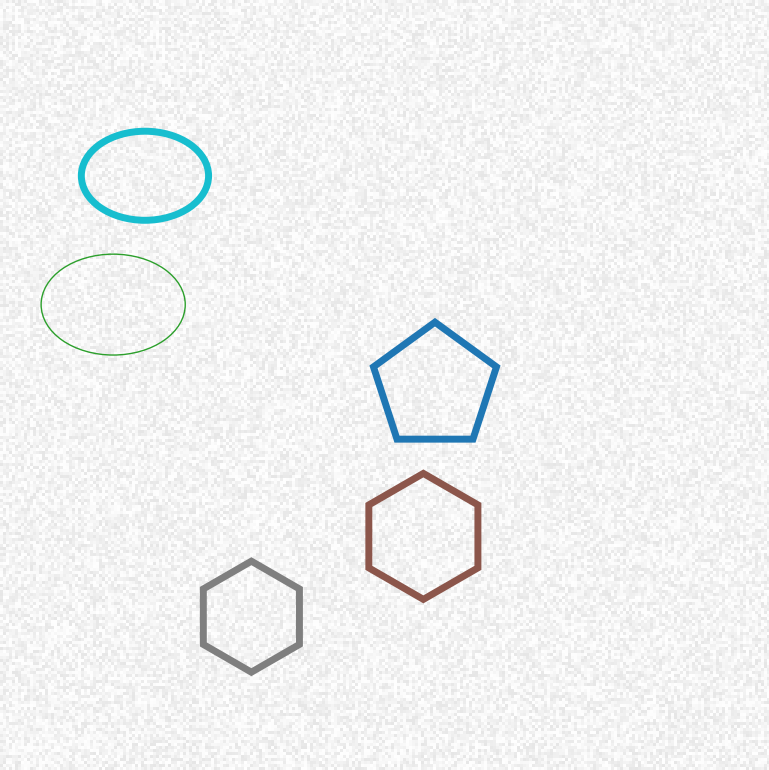[{"shape": "pentagon", "thickness": 2.5, "radius": 0.42, "center": [0.565, 0.498]}, {"shape": "oval", "thickness": 0.5, "radius": 0.47, "center": [0.147, 0.604]}, {"shape": "hexagon", "thickness": 2.5, "radius": 0.41, "center": [0.55, 0.303]}, {"shape": "hexagon", "thickness": 2.5, "radius": 0.36, "center": [0.326, 0.199]}, {"shape": "oval", "thickness": 2.5, "radius": 0.41, "center": [0.188, 0.772]}]